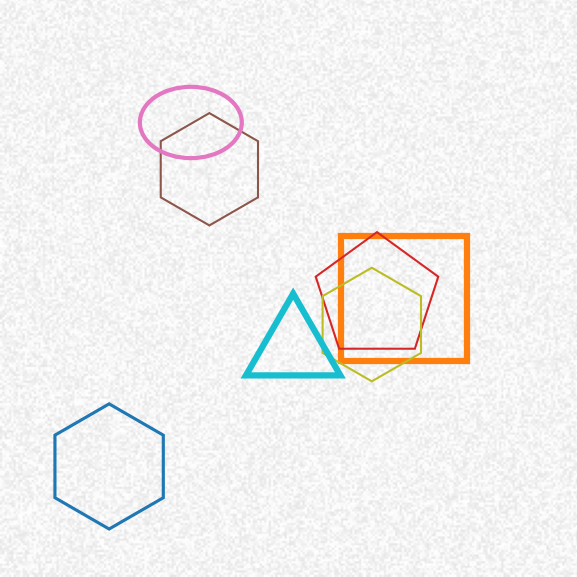[{"shape": "hexagon", "thickness": 1.5, "radius": 0.54, "center": [0.189, 0.191]}, {"shape": "square", "thickness": 3, "radius": 0.54, "center": [0.7, 0.483]}, {"shape": "pentagon", "thickness": 1, "radius": 0.56, "center": [0.653, 0.486]}, {"shape": "hexagon", "thickness": 1, "radius": 0.49, "center": [0.363, 0.706]}, {"shape": "oval", "thickness": 2, "radius": 0.44, "center": [0.33, 0.787]}, {"shape": "hexagon", "thickness": 1, "radius": 0.49, "center": [0.644, 0.437]}, {"shape": "triangle", "thickness": 3, "radius": 0.47, "center": [0.508, 0.396]}]